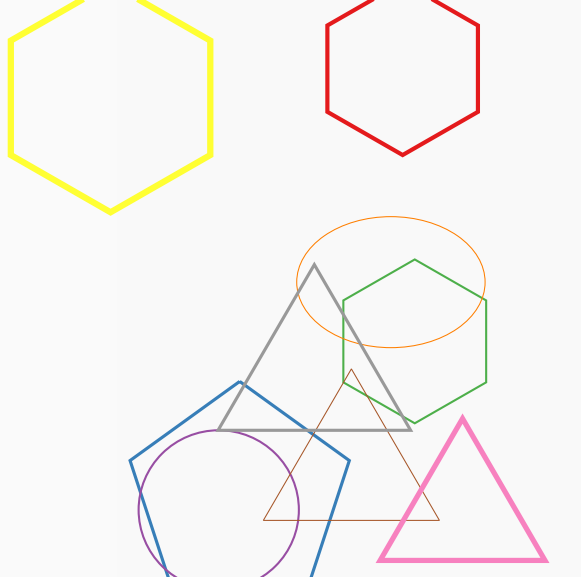[{"shape": "hexagon", "thickness": 2, "radius": 0.75, "center": [0.693, 0.88]}, {"shape": "pentagon", "thickness": 1.5, "radius": 0.99, "center": [0.412, 0.14]}, {"shape": "hexagon", "thickness": 1, "radius": 0.71, "center": [0.714, 0.408]}, {"shape": "circle", "thickness": 1, "radius": 0.69, "center": [0.376, 0.116]}, {"shape": "oval", "thickness": 0.5, "radius": 0.81, "center": [0.673, 0.511]}, {"shape": "hexagon", "thickness": 3, "radius": 0.99, "center": [0.19, 0.83]}, {"shape": "triangle", "thickness": 0.5, "radius": 0.87, "center": [0.605, 0.185]}, {"shape": "triangle", "thickness": 2.5, "radius": 0.82, "center": [0.796, 0.111]}, {"shape": "triangle", "thickness": 1.5, "radius": 0.96, "center": [0.541, 0.35]}]